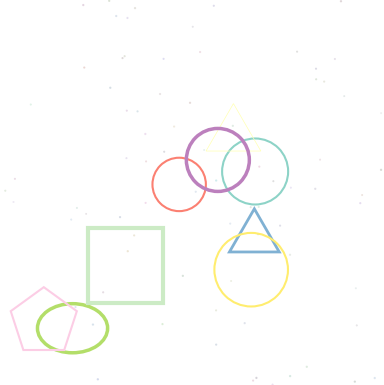[{"shape": "circle", "thickness": 1.5, "radius": 0.43, "center": [0.663, 0.555]}, {"shape": "triangle", "thickness": 0.5, "radius": 0.41, "center": [0.606, 0.649]}, {"shape": "circle", "thickness": 1.5, "radius": 0.35, "center": [0.465, 0.521]}, {"shape": "triangle", "thickness": 2, "radius": 0.37, "center": [0.661, 0.383]}, {"shape": "oval", "thickness": 2.5, "radius": 0.46, "center": [0.188, 0.147]}, {"shape": "pentagon", "thickness": 1.5, "radius": 0.45, "center": [0.114, 0.164]}, {"shape": "circle", "thickness": 2.5, "radius": 0.41, "center": [0.566, 0.585]}, {"shape": "square", "thickness": 3, "radius": 0.48, "center": [0.326, 0.311]}, {"shape": "circle", "thickness": 1.5, "radius": 0.48, "center": [0.652, 0.3]}]